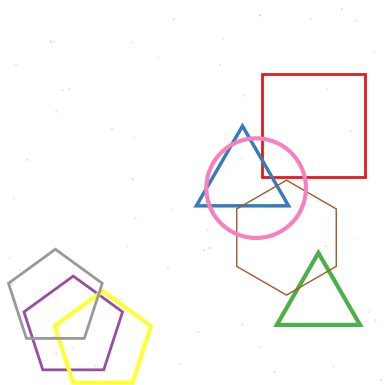[{"shape": "square", "thickness": 2, "radius": 0.67, "center": [0.815, 0.675]}, {"shape": "triangle", "thickness": 2.5, "radius": 0.69, "center": [0.63, 0.535]}, {"shape": "triangle", "thickness": 3, "radius": 0.62, "center": [0.827, 0.218]}, {"shape": "pentagon", "thickness": 2, "radius": 0.67, "center": [0.19, 0.148]}, {"shape": "pentagon", "thickness": 3, "radius": 0.66, "center": [0.267, 0.113]}, {"shape": "hexagon", "thickness": 1, "radius": 0.75, "center": [0.744, 0.383]}, {"shape": "circle", "thickness": 3, "radius": 0.65, "center": [0.665, 0.511]}, {"shape": "pentagon", "thickness": 2, "radius": 0.64, "center": [0.144, 0.225]}]